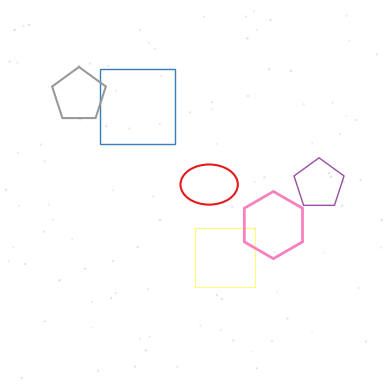[{"shape": "oval", "thickness": 1.5, "radius": 0.37, "center": [0.543, 0.521]}, {"shape": "square", "thickness": 1, "radius": 0.49, "center": [0.358, 0.724]}, {"shape": "pentagon", "thickness": 1, "radius": 0.34, "center": [0.829, 0.522]}, {"shape": "square", "thickness": 0.5, "radius": 0.39, "center": [0.585, 0.331]}, {"shape": "hexagon", "thickness": 2, "radius": 0.44, "center": [0.71, 0.415]}, {"shape": "pentagon", "thickness": 1.5, "radius": 0.37, "center": [0.205, 0.753]}]